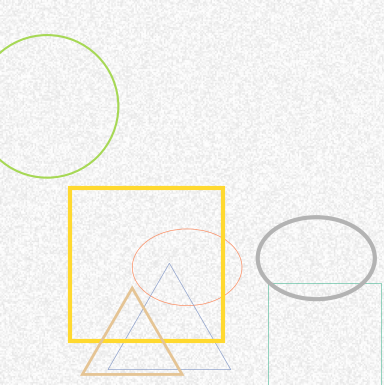[{"shape": "square", "thickness": 0.5, "radius": 0.73, "center": [0.843, 0.12]}, {"shape": "oval", "thickness": 0.5, "radius": 0.71, "center": [0.486, 0.306]}, {"shape": "triangle", "thickness": 0.5, "radius": 0.92, "center": [0.44, 0.132]}, {"shape": "circle", "thickness": 1.5, "radius": 0.93, "center": [0.122, 0.724]}, {"shape": "square", "thickness": 3, "radius": 1.0, "center": [0.38, 0.313]}, {"shape": "triangle", "thickness": 2, "radius": 0.75, "center": [0.343, 0.102]}, {"shape": "oval", "thickness": 3, "radius": 0.76, "center": [0.822, 0.329]}]